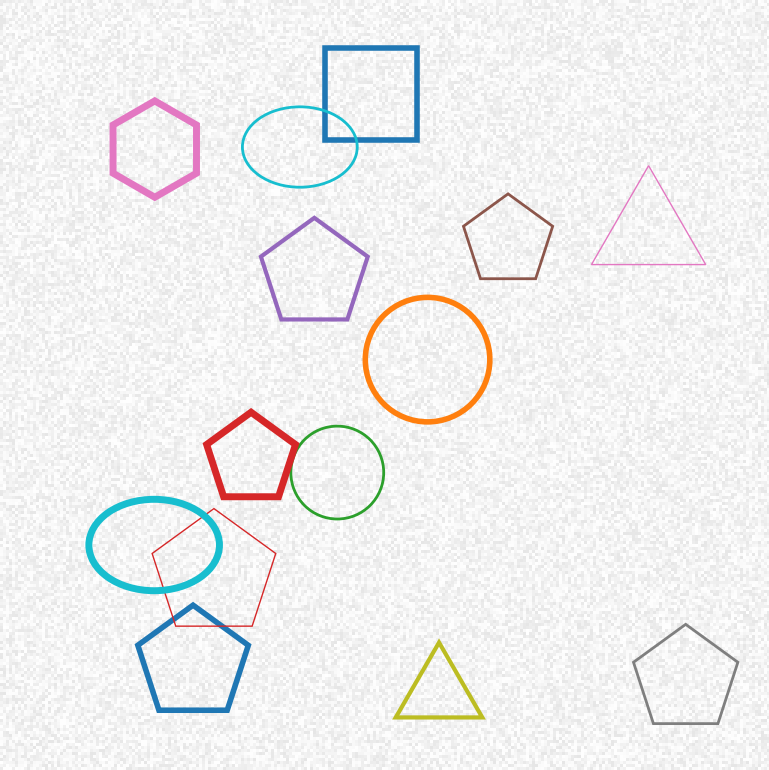[{"shape": "square", "thickness": 2, "radius": 0.3, "center": [0.482, 0.877]}, {"shape": "pentagon", "thickness": 2, "radius": 0.38, "center": [0.251, 0.139]}, {"shape": "circle", "thickness": 2, "radius": 0.4, "center": [0.555, 0.533]}, {"shape": "circle", "thickness": 1, "radius": 0.3, "center": [0.438, 0.386]}, {"shape": "pentagon", "thickness": 2.5, "radius": 0.3, "center": [0.326, 0.404]}, {"shape": "pentagon", "thickness": 0.5, "radius": 0.42, "center": [0.278, 0.255]}, {"shape": "pentagon", "thickness": 1.5, "radius": 0.36, "center": [0.408, 0.644]}, {"shape": "pentagon", "thickness": 1, "radius": 0.3, "center": [0.66, 0.687]}, {"shape": "triangle", "thickness": 0.5, "radius": 0.43, "center": [0.842, 0.699]}, {"shape": "hexagon", "thickness": 2.5, "radius": 0.31, "center": [0.201, 0.806]}, {"shape": "pentagon", "thickness": 1, "radius": 0.36, "center": [0.89, 0.118]}, {"shape": "triangle", "thickness": 1.5, "radius": 0.32, "center": [0.57, 0.101]}, {"shape": "oval", "thickness": 2.5, "radius": 0.42, "center": [0.2, 0.292]}, {"shape": "oval", "thickness": 1, "radius": 0.37, "center": [0.389, 0.809]}]